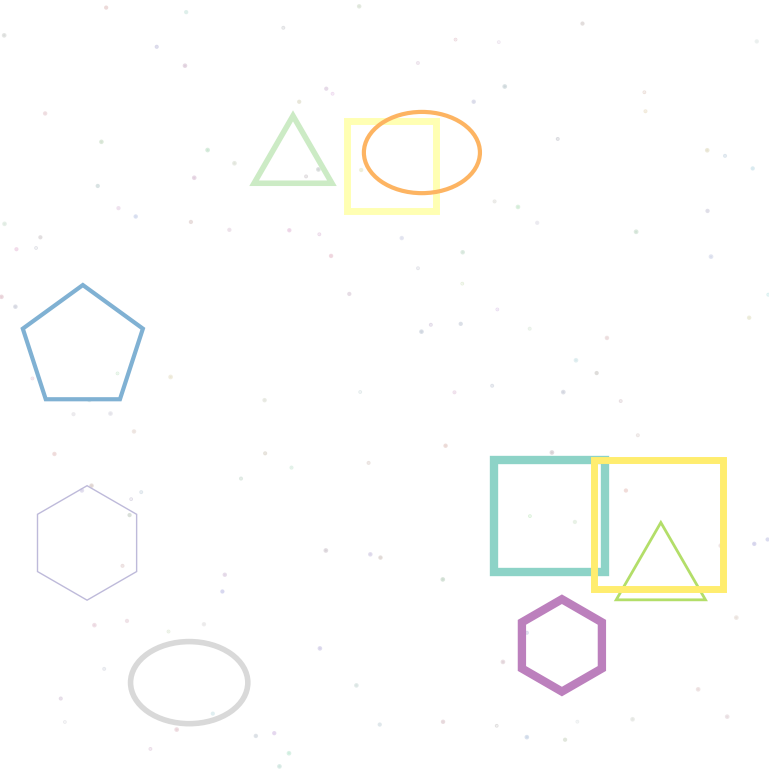[{"shape": "square", "thickness": 3, "radius": 0.36, "center": [0.714, 0.33]}, {"shape": "square", "thickness": 2.5, "radius": 0.29, "center": [0.509, 0.785]}, {"shape": "hexagon", "thickness": 0.5, "radius": 0.37, "center": [0.113, 0.295]}, {"shape": "pentagon", "thickness": 1.5, "radius": 0.41, "center": [0.108, 0.548]}, {"shape": "oval", "thickness": 1.5, "radius": 0.38, "center": [0.548, 0.802]}, {"shape": "triangle", "thickness": 1, "radius": 0.33, "center": [0.858, 0.254]}, {"shape": "oval", "thickness": 2, "radius": 0.38, "center": [0.246, 0.113]}, {"shape": "hexagon", "thickness": 3, "radius": 0.3, "center": [0.73, 0.162]}, {"shape": "triangle", "thickness": 2, "radius": 0.29, "center": [0.381, 0.791]}, {"shape": "square", "thickness": 2.5, "radius": 0.42, "center": [0.855, 0.318]}]